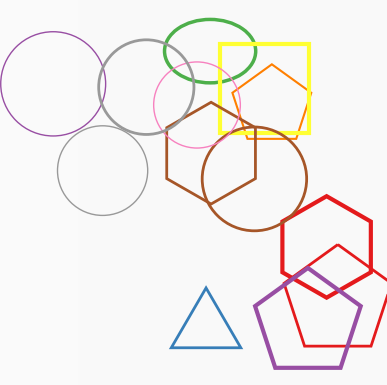[{"shape": "pentagon", "thickness": 2, "radius": 0.73, "center": [0.872, 0.219]}, {"shape": "hexagon", "thickness": 3, "radius": 0.66, "center": [0.843, 0.359]}, {"shape": "triangle", "thickness": 2, "radius": 0.52, "center": [0.532, 0.149]}, {"shape": "oval", "thickness": 2.5, "radius": 0.59, "center": [0.542, 0.867]}, {"shape": "circle", "thickness": 1, "radius": 0.68, "center": [0.137, 0.782]}, {"shape": "pentagon", "thickness": 3, "radius": 0.72, "center": [0.795, 0.161]}, {"shape": "pentagon", "thickness": 1.5, "radius": 0.54, "center": [0.702, 0.726]}, {"shape": "square", "thickness": 3, "radius": 0.57, "center": [0.682, 0.77]}, {"shape": "circle", "thickness": 2, "radius": 0.67, "center": [0.657, 0.535]}, {"shape": "hexagon", "thickness": 2, "radius": 0.66, "center": [0.545, 0.602]}, {"shape": "circle", "thickness": 1, "radius": 0.56, "center": [0.508, 0.727]}, {"shape": "circle", "thickness": 2, "radius": 0.61, "center": [0.378, 0.774]}, {"shape": "circle", "thickness": 1, "radius": 0.58, "center": [0.265, 0.557]}]